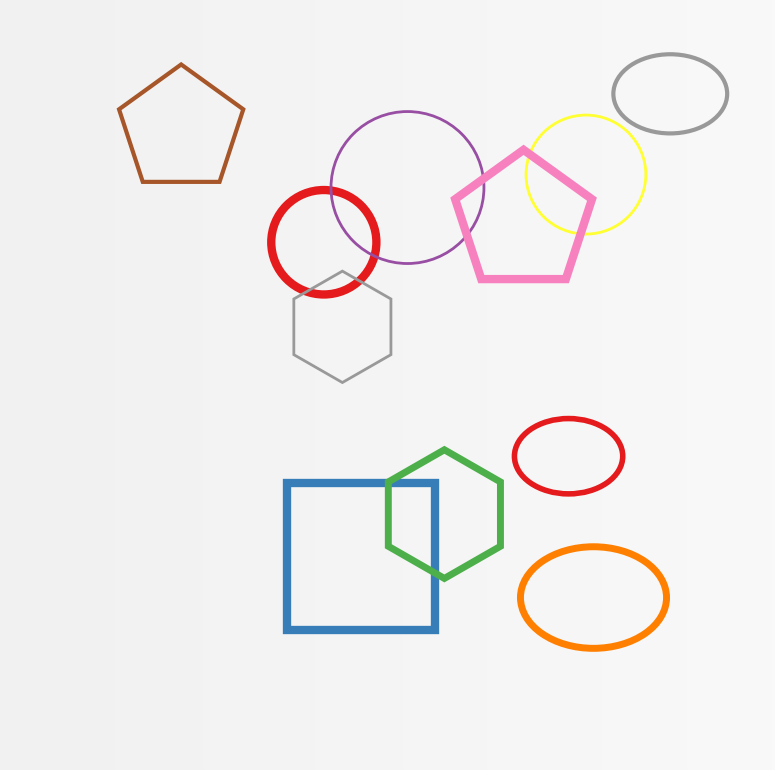[{"shape": "oval", "thickness": 2, "radius": 0.35, "center": [0.734, 0.408]}, {"shape": "circle", "thickness": 3, "radius": 0.34, "center": [0.418, 0.685]}, {"shape": "square", "thickness": 3, "radius": 0.48, "center": [0.466, 0.278]}, {"shape": "hexagon", "thickness": 2.5, "radius": 0.42, "center": [0.573, 0.332]}, {"shape": "circle", "thickness": 1, "radius": 0.49, "center": [0.526, 0.756]}, {"shape": "oval", "thickness": 2.5, "radius": 0.47, "center": [0.766, 0.224]}, {"shape": "circle", "thickness": 1, "radius": 0.39, "center": [0.756, 0.773]}, {"shape": "pentagon", "thickness": 1.5, "radius": 0.42, "center": [0.234, 0.832]}, {"shape": "pentagon", "thickness": 3, "radius": 0.46, "center": [0.676, 0.713]}, {"shape": "oval", "thickness": 1.5, "radius": 0.37, "center": [0.865, 0.878]}, {"shape": "hexagon", "thickness": 1, "radius": 0.36, "center": [0.442, 0.576]}]